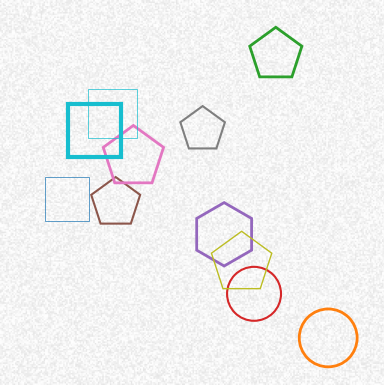[{"shape": "square", "thickness": 0.5, "radius": 0.29, "center": [0.173, 0.484]}, {"shape": "circle", "thickness": 2, "radius": 0.38, "center": [0.852, 0.122]}, {"shape": "pentagon", "thickness": 2, "radius": 0.36, "center": [0.716, 0.858]}, {"shape": "circle", "thickness": 1.5, "radius": 0.35, "center": [0.66, 0.237]}, {"shape": "hexagon", "thickness": 2, "radius": 0.41, "center": [0.582, 0.391]}, {"shape": "pentagon", "thickness": 1.5, "radius": 0.33, "center": [0.301, 0.473]}, {"shape": "pentagon", "thickness": 2, "radius": 0.41, "center": [0.346, 0.592]}, {"shape": "pentagon", "thickness": 1.5, "radius": 0.3, "center": [0.526, 0.664]}, {"shape": "pentagon", "thickness": 1, "radius": 0.41, "center": [0.628, 0.317]}, {"shape": "square", "thickness": 3, "radius": 0.34, "center": [0.244, 0.662]}, {"shape": "square", "thickness": 0.5, "radius": 0.32, "center": [0.292, 0.705]}]